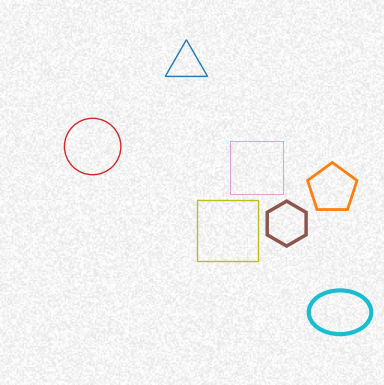[{"shape": "triangle", "thickness": 1, "radius": 0.32, "center": [0.484, 0.833]}, {"shape": "pentagon", "thickness": 2, "radius": 0.34, "center": [0.863, 0.51]}, {"shape": "circle", "thickness": 1, "radius": 0.37, "center": [0.241, 0.619]}, {"shape": "hexagon", "thickness": 2.5, "radius": 0.29, "center": [0.745, 0.419]}, {"shape": "square", "thickness": 0.5, "radius": 0.35, "center": [0.667, 0.565]}, {"shape": "square", "thickness": 1, "radius": 0.4, "center": [0.591, 0.401]}, {"shape": "oval", "thickness": 3, "radius": 0.41, "center": [0.883, 0.189]}]